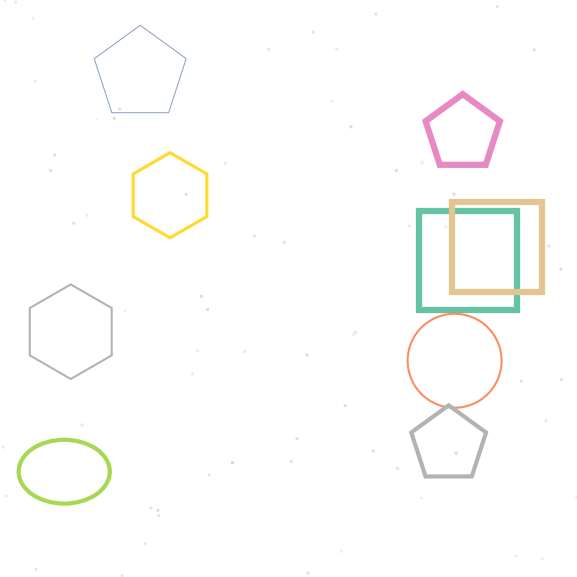[{"shape": "square", "thickness": 3, "radius": 0.43, "center": [0.811, 0.548]}, {"shape": "circle", "thickness": 1, "radius": 0.41, "center": [0.787, 0.374]}, {"shape": "pentagon", "thickness": 0.5, "radius": 0.42, "center": [0.243, 0.872]}, {"shape": "pentagon", "thickness": 3, "radius": 0.34, "center": [0.801, 0.768]}, {"shape": "oval", "thickness": 2, "radius": 0.39, "center": [0.111, 0.182]}, {"shape": "hexagon", "thickness": 1.5, "radius": 0.37, "center": [0.294, 0.661]}, {"shape": "square", "thickness": 3, "radius": 0.39, "center": [0.86, 0.572]}, {"shape": "pentagon", "thickness": 2, "radius": 0.34, "center": [0.777, 0.229]}, {"shape": "hexagon", "thickness": 1, "radius": 0.41, "center": [0.123, 0.425]}]